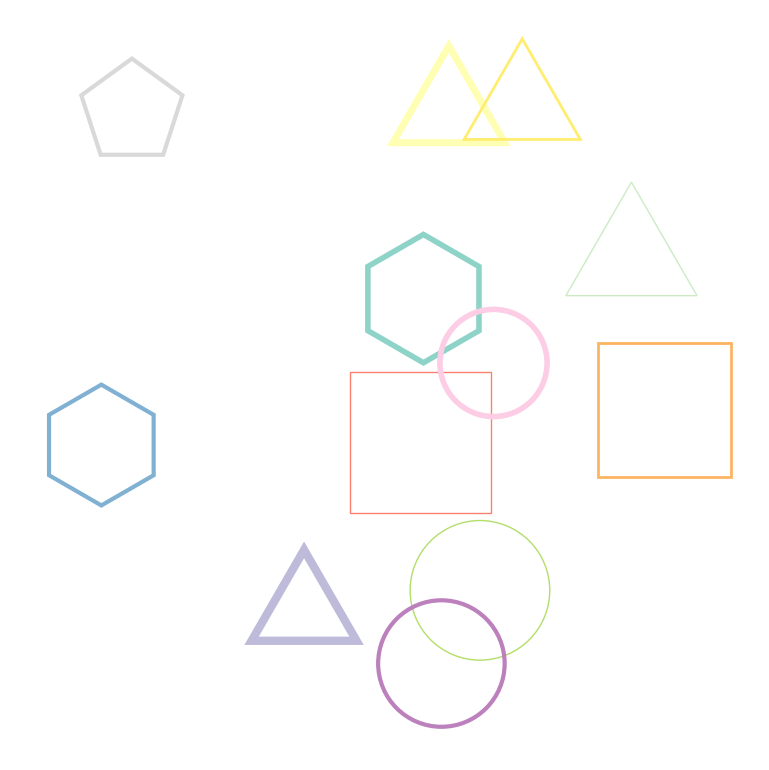[{"shape": "hexagon", "thickness": 2, "radius": 0.42, "center": [0.55, 0.612]}, {"shape": "triangle", "thickness": 2.5, "radius": 0.42, "center": [0.583, 0.857]}, {"shape": "triangle", "thickness": 3, "radius": 0.39, "center": [0.395, 0.207]}, {"shape": "square", "thickness": 0.5, "radius": 0.46, "center": [0.546, 0.426]}, {"shape": "hexagon", "thickness": 1.5, "radius": 0.39, "center": [0.132, 0.422]}, {"shape": "square", "thickness": 1, "radius": 0.43, "center": [0.863, 0.468]}, {"shape": "circle", "thickness": 0.5, "radius": 0.45, "center": [0.623, 0.233]}, {"shape": "circle", "thickness": 2, "radius": 0.35, "center": [0.641, 0.529]}, {"shape": "pentagon", "thickness": 1.5, "radius": 0.35, "center": [0.171, 0.855]}, {"shape": "circle", "thickness": 1.5, "radius": 0.41, "center": [0.573, 0.138]}, {"shape": "triangle", "thickness": 0.5, "radius": 0.49, "center": [0.82, 0.665]}, {"shape": "triangle", "thickness": 1, "radius": 0.44, "center": [0.678, 0.862]}]